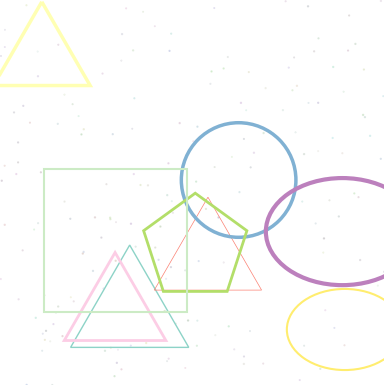[{"shape": "triangle", "thickness": 1, "radius": 0.89, "center": [0.337, 0.186]}, {"shape": "triangle", "thickness": 2.5, "radius": 0.72, "center": [0.109, 0.85]}, {"shape": "triangle", "thickness": 0.5, "radius": 0.8, "center": [0.54, 0.327]}, {"shape": "circle", "thickness": 2.5, "radius": 0.74, "center": [0.62, 0.532]}, {"shape": "pentagon", "thickness": 2, "radius": 0.71, "center": [0.507, 0.357]}, {"shape": "triangle", "thickness": 2, "radius": 0.76, "center": [0.299, 0.192]}, {"shape": "oval", "thickness": 3, "radius": 0.99, "center": [0.889, 0.398]}, {"shape": "square", "thickness": 1.5, "radius": 0.93, "center": [0.301, 0.374]}, {"shape": "oval", "thickness": 1.5, "radius": 0.75, "center": [0.896, 0.144]}]